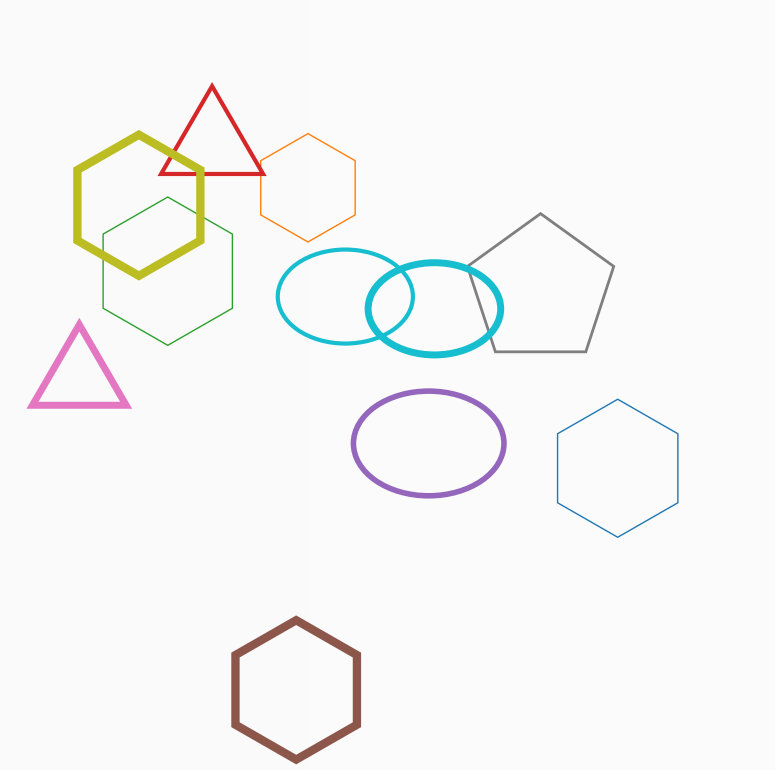[{"shape": "hexagon", "thickness": 0.5, "radius": 0.45, "center": [0.797, 0.392]}, {"shape": "hexagon", "thickness": 0.5, "radius": 0.35, "center": [0.397, 0.756]}, {"shape": "hexagon", "thickness": 0.5, "radius": 0.48, "center": [0.216, 0.648]}, {"shape": "triangle", "thickness": 1.5, "radius": 0.38, "center": [0.274, 0.812]}, {"shape": "oval", "thickness": 2, "radius": 0.49, "center": [0.553, 0.424]}, {"shape": "hexagon", "thickness": 3, "radius": 0.45, "center": [0.382, 0.104]}, {"shape": "triangle", "thickness": 2.5, "radius": 0.35, "center": [0.102, 0.509]}, {"shape": "pentagon", "thickness": 1, "radius": 0.5, "center": [0.698, 0.623]}, {"shape": "hexagon", "thickness": 3, "radius": 0.46, "center": [0.179, 0.733]}, {"shape": "oval", "thickness": 2.5, "radius": 0.43, "center": [0.561, 0.599]}, {"shape": "oval", "thickness": 1.5, "radius": 0.44, "center": [0.446, 0.615]}]